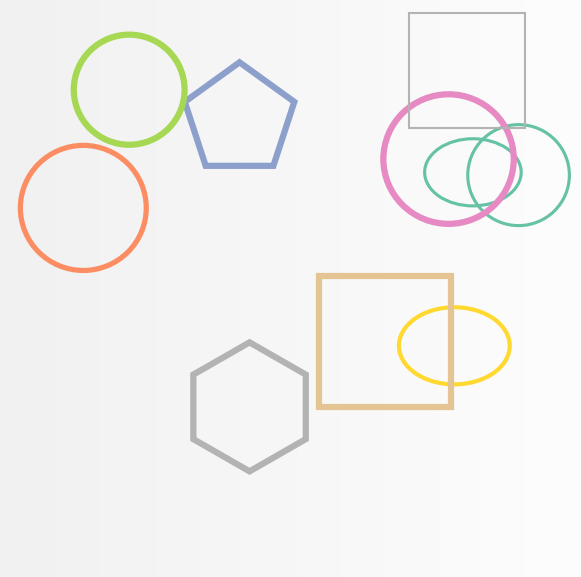[{"shape": "oval", "thickness": 1.5, "radius": 0.42, "center": [0.814, 0.701]}, {"shape": "circle", "thickness": 1.5, "radius": 0.44, "center": [0.892, 0.696]}, {"shape": "circle", "thickness": 2.5, "radius": 0.54, "center": [0.143, 0.639]}, {"shape": "pentagon", "thickness": 3, "radius": 0.5, "center": [0.412, 0.792]}, {"shape": "circle", "thickness": 3, "radius": 0.56, "center": [0.772, 0.724]}, {"shape": "circle", "thickness": 3, "radius": 0.48, "center": [0.222, 0.844]}, {"shape": "oval", "thickness": 2, "radius": 0.48, "center": [0.782, 0.4]}, {"shape": "square", "thickness": 3, "radius": 0.57, "center": [0.663, 0.407]}, {"shape": "hexagon", "thickness": 3, "radius": 0.56, "center": [0.429, 0.295]}, {"shape": "square", "thickness": 1, "radius": 0.5, "center": [0.803, 0.877]}]